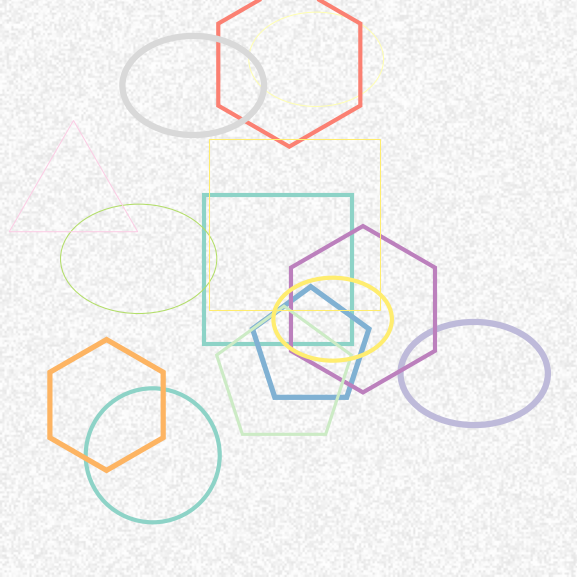[{"shape": "square", "thickness": 2, "radius": 0.64, "center": [0.481, 0.532]}, {"shape": "circle", "thickness": 2, "radius": 0.58, "center": [0.264, 0.211]}, {"shape": "oval", "thickness": 0.5, "radius": 0.58, "center": [0.547, 0.896]}, {"shape": "oval", "thickness": 3, "radius": 0.64, "center": [0.821, 0.352]}, {"shape": "hexagon", "thickness": 2, "radius": 0.71, "center": [0.501, 0.887]}, {"shape": "pentagon", "thickness": 2.5, "radius": 0.53, "center": [0.538, 0.397]}, {"shape": "hexagon", "thickness": 2.5, "radius": 0.57, "center": [0.184, 0.298]}, {"shape": "oval", "thickness": 0.5, "radius": 0.68, "center": [0.24, 0.551]}, {"shape": "triangle", "thickness": 0.5, "radius": 0.64, "center": [0.127, 0.662]}, {"shape": "oval", "thickness": 3, "radius": 0.61, "center": [0.335, 0.851]}, {"shape": "hexagon", "thickness": 2, "radius": 0.72, "center": [0.629, 0.464]}, {"shape": "pentagon", "thickness": 1.5, "radius": 0.61, "center": [0.492, 0.346]}, {"shape": "square", "thickness": 0.5, "radius": 0.74, "center": [0.51, 0.61]}, {"shape": "oval", "thickness": 2, "radius": 0.51, "center": [0.576, 0.446]}]